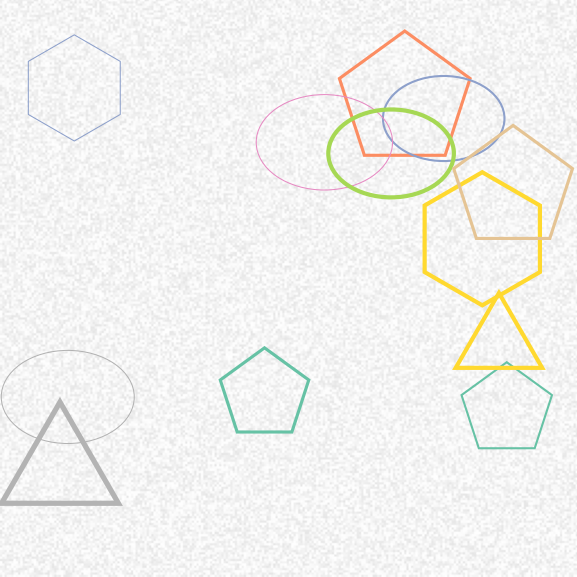[{"shape": "pentagon", "thickness": 1, "radius": 0.41, "center": [0.877, 0.29]}, {"shape": "pentagon", "thickness": 1.5, "radius": 0.4, "center": [0.458, 0.316]}, {"shape": "pentagon", "thickness": 1.5, "radius": 0.59, "center": [0.701, 0.826]}, {"shape": "oval", "thickness": 1, "radius": 0.53, "center": [0.768, 0.794]}, {"shape": "hexagon", "thickness": 0.5, "radius": 0.46, "center": [0.129, 0.847]}, {"shape": "oval", "thickness": 0.5, "radius": 0.59, "center": [0.562, 0.753]}, {"shape": "oval", "thickness": 2, "radius": 0.54, "center": [0.677, 0.733]}, {"shape": "triangle", "thickness": 2, "radius": 0.43, "center": [0.864, 0.405]}, {"shape": "hexagon", "thickness": 2, "radius": 0.58, "center": [0.835, 0.586]}, {"shape": "pentagon", "thickness": 1.5, "radius": 0.54, "center": [0.888, 0.674]}, {"shape": "triangle", "thickness": 2.5, "radius": 0.58, "center": [0.104, 0.186]}, {"shape": "oval", "thickness": 0.5, "radius": 0.58, "center": [0.117, 0.312]}]